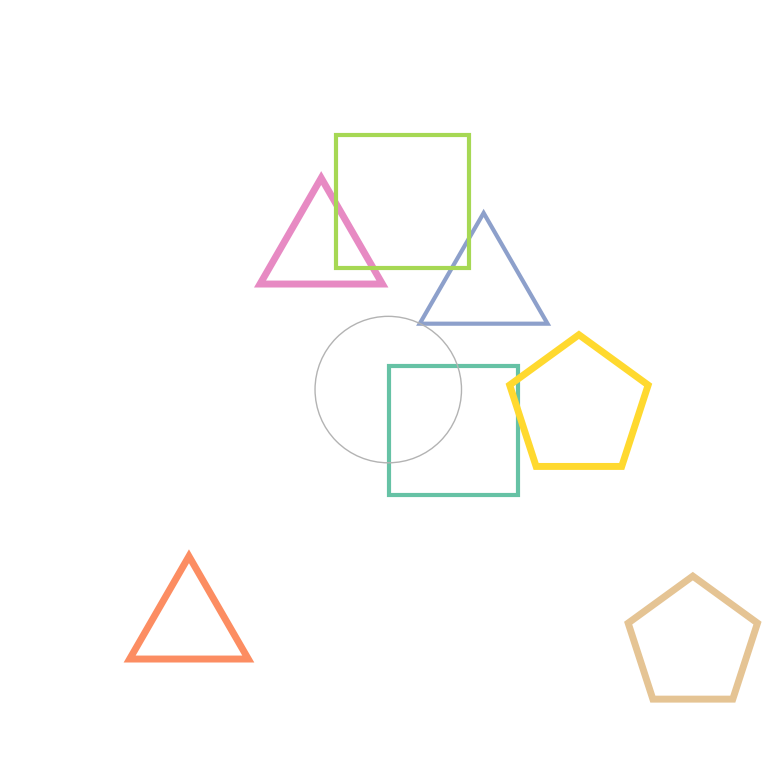[{"shape": "square", "thickness": 1.5, "radius": 0.42, "center": [0.589, 0.441]}, {"shape": "triangle", "thickness": 2.5, "radius": 0.44, "center": [0.245, 0.189]}, {"shape": "triangle", "thickness": 1.5, "radius": 0.48, "center": [0.628, 0.628]}, {"shape": "triangle", "thickness": 2.5, "radius": 0.46, "center": [0.417, 0.677]}, {"shape": "square", "thickness": 1.5, "radius": 0.43, "center": [0.523, 0.738]}, {"shape": "pentagon", "thickness": 2.5, "radius": 0.47, "center": [0.752, 0.471]}, {"shape": "pentagon", "thickness": 2.5, "radius": 0.44, "center": [0.9, 0.163]}, {"shape": "circle", "thickness": 0.5, "radius": 0.48, "center": [0.504, 0.494]}]